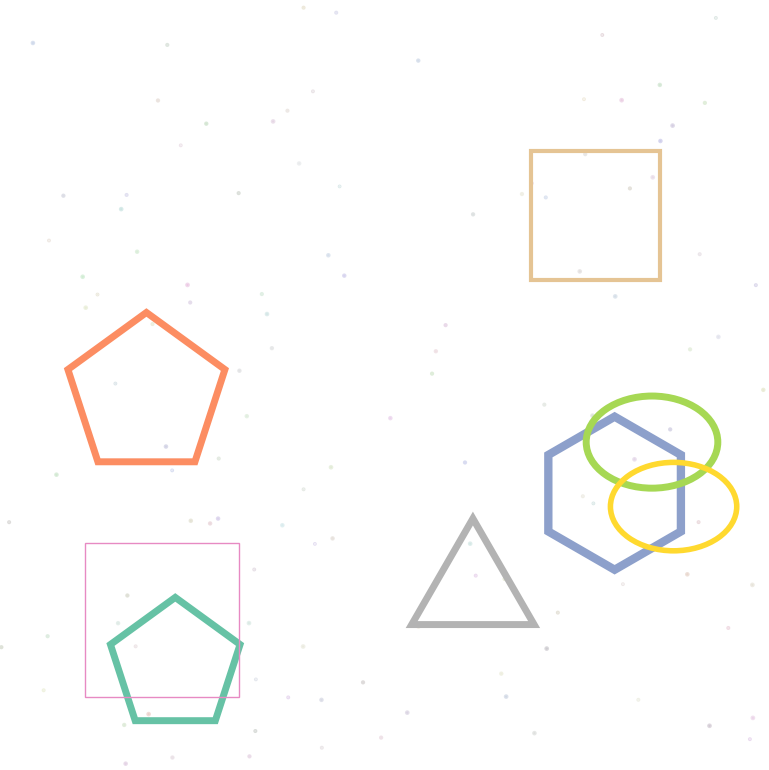[{"shape": "pentagon", "thickness": 2.5, "radius": 0.44, "center": [0.228, 0.136]}, {"shape": "pentagon", "thickness": 2.5, "radius": 0.54, "center": [0.19, 0.487]}, {"shape": "hexagon", "thickness": 3, "radius": 0.5, "center": [0.798, 0.359]}, {"shape": "square", "thickness": 0.5, "radius": 0.5, "center": [0.211, 0.194]}, {"shape": "oval", "thickness": 2.5, "radius": 0.43, "center": [0.847, 0.426]}, {"shape": "oval", "thickness": 2, "radius": 0.41, "center": [0.875, 0.342]}, {"shape": "square", "thickness": 1.5, "radius": 0.42, "center": [0.774, 0.721]}, {"shape": "triangle", "thickness": 2.5, "radius": 0.46, "center": [0.614, 0.235]}]